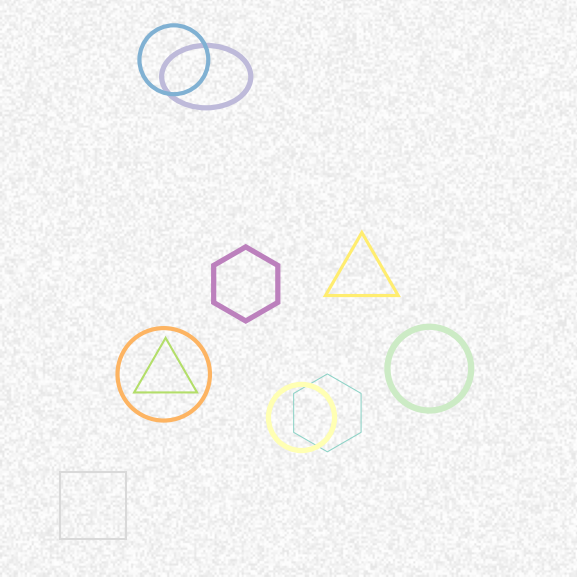[{"shape": "hexagon", "thickness": 0.5, "radius": 0.34, "center": [0.567, 0.284]}, {"shape": "circle", "thickness": 2.5, "radius": 0.29, "center": [0.522, 0.276]}, {"shape": "oval", "thickness": 2.5, "radius": 0.39, "center": [0.357, 0.866]}, {"shape": "circle", "thickness": 2, "radius": 0.3, "center": [0.301, 0.896]}, {"shape": "circle", "thickness": 2, "radius": 0.4, "center": [0.284, 0.351]}, {"shape": "triangle", "thickness": 1, "radius": 0.31, "center": [0.287, 0.351]}, {"shape": "square", "thickness": 1, "radius": 0.29, "center": [0.161, 0.124]}, {"shape": "hexagon", "thickness": 2.5, "radius": 0.32, "center": [0.426, 0.508]}, {"shape": "circle", "thickness": 3, "radius": 0.36, "center": [0.743, 0.361]}, {"shape": "triangle", "thickness": 1.5, "radius": 0.36, "center": [0.627, 0.524]}]